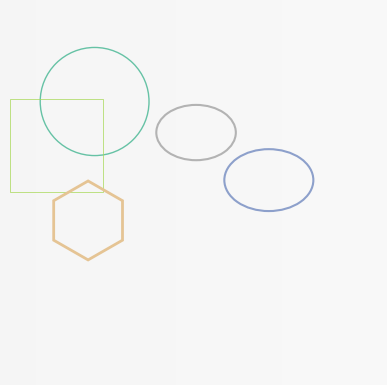[{"shape": "circle", "thickness": 1, "radius": 0.7, "center": [0.244, 0.736]}, {"shape": "oval", "thickness": 1.5, "radius": 0.57, "center": [0.694, 0.532]}, {"shape": "square", "thickness": 0.5, "radius": 0.6, "center": [0.145, 0.622]}, {"shape": "hexagon", "thickness": 2, "radius": 0.51, "center": [0.227, 0.427]}, {"shape": "oval", "thickness": 1.5, "radius": 0.51, "center": [0.506, 0.656]}]